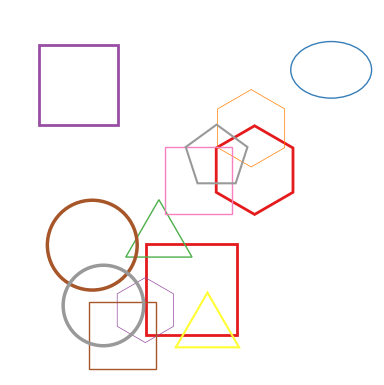[{"shape": "square", "thickness": 2, "radius": 0.59, "center": [0.498, 0.249]}, {"shape": "hexagon", "thickness": 2, "radius": 0.58, "center": [0.661, 0.558]}, {"shape": "oval", "thickness": 1, "radius": 0.52, "center": [0.86, 0.819]}, {"shape": "triangle", "thickness": 1, "radius": 0.5, "center": [0.413, 0.382]}, {"shape": "hexagon", "thickness": 0.5, "radius": 0.42, "center": [0.378, 0.195]}, {"shape": "square", "thickness": 2, "radius": 0.52, "center": [0.204, 0.779]}, {"shape": "hexagon", "thickness": 0.5, "radius": 0.5, "center": [0.652, 0.667]}, {"shape": "triangle", "thickness": 1.5, "radius": 0.47, "center": [0.539, 0.145]}, {"shape": "square", "thickness": 1, "radius": 0.43, "center": [0.318, 0.129]}, {"shape": "circle", "thickness": 2.5, "radius": 0.58, "center": [0.24, 0.363]}, {"shape": "square", "thickness": 1, "radius": 0.43, "center": [0.517, 0.53]}, {"shape": "circle", "thickness": 2.5, "radius": 0.52, "center": [0.269, 0.207]}, {"shape": "pentagon", "thickness": 1.5, "radius": 0.42, "center": [0.563, 0.592]}]